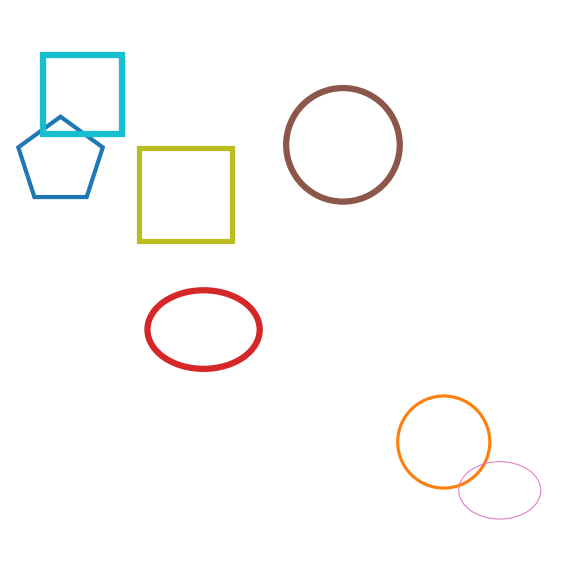[{"shape": "pentagon", "thickness": 2, "radius": 0.38, "center": [0.105, 0.72]}, {"shape": "circle", "thickness": 1.5, "radius": 0.4, "center": [0.768, 0.234]}, {"shape": "oval", "thickness": 3, "radius": 0.49, "center": [0.353, 0.428]}, {"shape": "circle", "thickness": 3, "radius": 0.49, "center": [0.594, 0.748]}, {"shape": "oval", "thickness": 0.5, "radius": 0.35, "center": [0.865, 0.15]}, {"shape": "square", "thickness": 2.5, "radius": 0.4, "center": [0.322, 0.662]}, {"shape": "square", "thickness": 3, "radius": 0.34, "center": [0.143, 0.836]}]